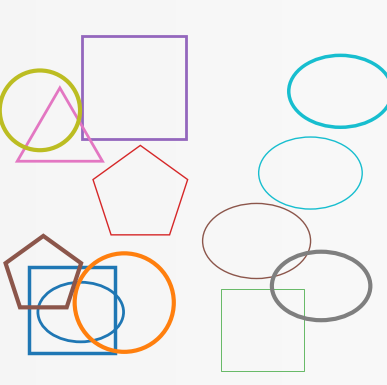[{"shape": "square", "thickness": 2.5, "radius": 0.56, "center": [0.187, 0.195]}, {"shape": "oval", "thickness": 2, "radius": 0.55, "center": [0.208, 0.189]}, {"shape": "circle", "thickness": 3, "radius": 0.64, "center": [0.321, 0.214]}, {"shape": "square", "thickness": 0.5, "radius": 0.53, "center": [0.677, 0.143]}, {"shape": "pentagon", "thickness": 1, "radius": 0.64, "center": [0.362, 0.494]}, {"shape": "square", "thickness": 2, "radius": 0.67, "center": [0.346, 0.773]}, {"shape": "oval", "thickness": 1, "radius": 0.7, "center": [0.662, 0.374]}, {"shape": "pentagon", "thickness": 3, "radius": 0.51, "center": [0.112, 0.285]}, {"shape": "triangle", "thickness": 2, "radius": 0.63, "center": [0.154, 0.645]}, {"shape": "oval", "thickness": 3, "radius": 0.64, "center": [0.829, 0.257]}, {"shape": "circle", "thickness": 3, "radius": 0.52, "center": [0.103, 0.713]}, {"shape": "oval", "thickness": 2.5, "radius": 0.67, "center": [0.879, 0.763]}, {"shape": "oval", "thickness": 1, "radius": 0.67, "center": [0.801, 0.551]}]